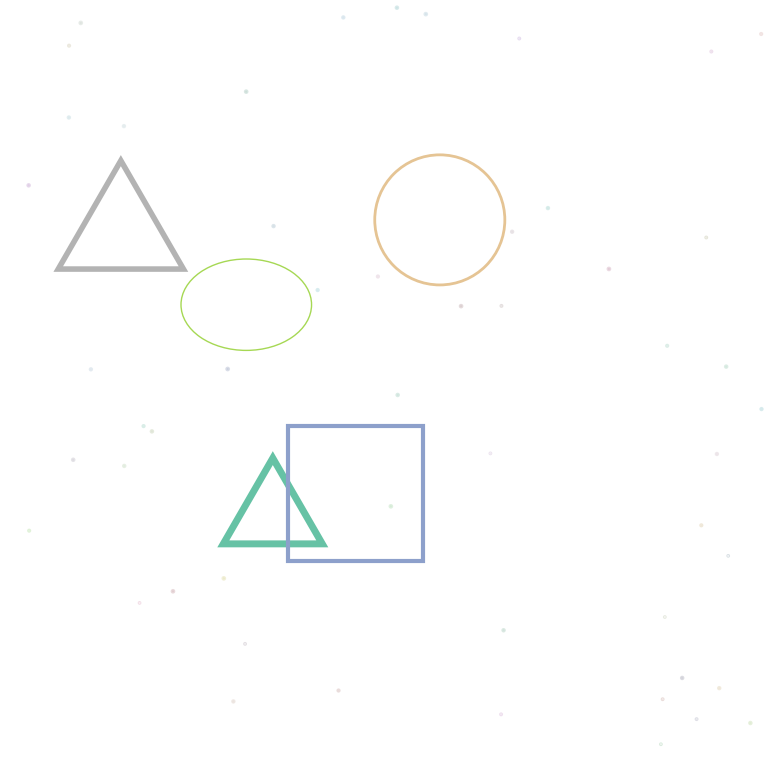[{"shape": "triangle", "thickness": 2.5, "radius": 0.37, "center": [0.354, 0.331]}, {"shape": "square", "thickness": 1.5, "radius": 0.44, "center": [0.461, 0.359]}, {"shape": "oval", "thickness": 0.5, "radius": 0.42, "center": [0.32, 0.604]}, {"shape": "circle", "thickness": 1, "radius": 0.42, "center": [0.571, 0.714]}, {"shape": "triangle", "thickness": 2, "radius": 0.47, "center": [0.157, 0.698]}]